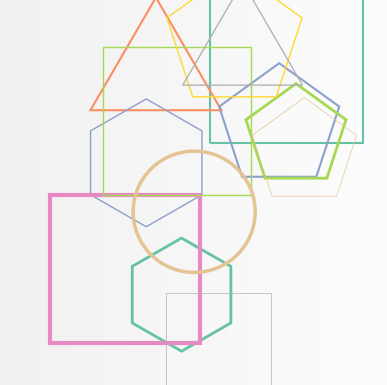[{"shape": "square", "thickness": 1.5, "radius": 0.99, "center": [0.74, 0.825]}, {"shape": "hexagon", "thickness": 2, "radius": 0.73, "center": [0.469, 0.235]}, {"shape": "triangle", "thickness": 1.5, "radius": 0.98, "center": [0.402, 0.811]}, {"shape": "hexagon", "thickness": 1, "radius": 0.83, "center": [0.377, 0.577]}, {"shape": "pentagon", "thickness": 1.5, "radius": 0.81, "center": [0.721, 0.673]}, {"shape": "square", "thickness": 3, "radius": 0.96, "center": [0.323, 0.302]}, {"shape": "square", "thickness": 1, "radius": 0.96, "center": [0.457, 0.685]}, {"shape": "pentagon", "thickness": 2, "radius": 0.68, "center": [0.764, 0.647]}, {"shape": "pentagon", "thickness": 1, "radius": 0.92, "center": [0.605, 0.897]}, {"shape": "pentagon", "thickness": 0.5, "radius": 0.71, "center": [0.785, 0.605]}, {"shape": "circle", "thickness": 2.5, "radius": 0.79, "center": [0.501, 0.45]}, {"shape": "square", "thickness": 0.5, "radius": 0.67, "center": [0.564, 0.104]}, {"shape": "triangle", "thickness": 1, "radius": 0.89, "center": [0.626, 0.868]}]